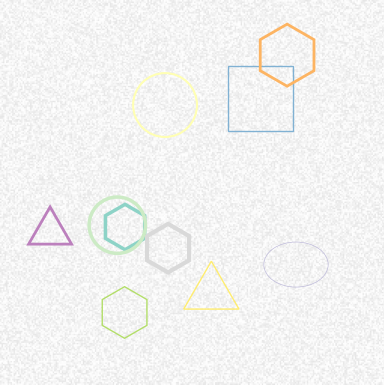[{"shape": "hexagon", "thickness": 2.5, "radius": 0.29, "center": [0.325, 0.41]}, {"shape": "circle", "thickness": 1.5, "radius": 0.41, "center": [0.429, 0.727]}, {"shape": "oval", "thickness": 0.5, "radius": 0.42, "center": [0.769, 0.313]}, {"shape": "square", "thickness": 1, "radius": 0.42, "center": [0.676, 0.744]}, {"shape": "hexagon", "thickness": 2, "radius": 0.4, "center": [0.746, 0.857]}, {"shape": "hexagon", "thickness": 1, "radius": 0.33, "center": [0.324, 0.188]}, {"shape": "hexagon", "thickness": 3, "radius": 0.32, "center": [0.436, 0.355]}, {"shape": "triangle", "thickness": 2, "radius": 0.32, "center": [0.13, 0.398]}, {"shape": "circle", "thickness": 2.5, "radius": 0.37, "center": [0.305, 0.415]}, {"shape": "triangle", "thickness": 1, "radius": 0.41, "center": [0.549, 0.239]}]